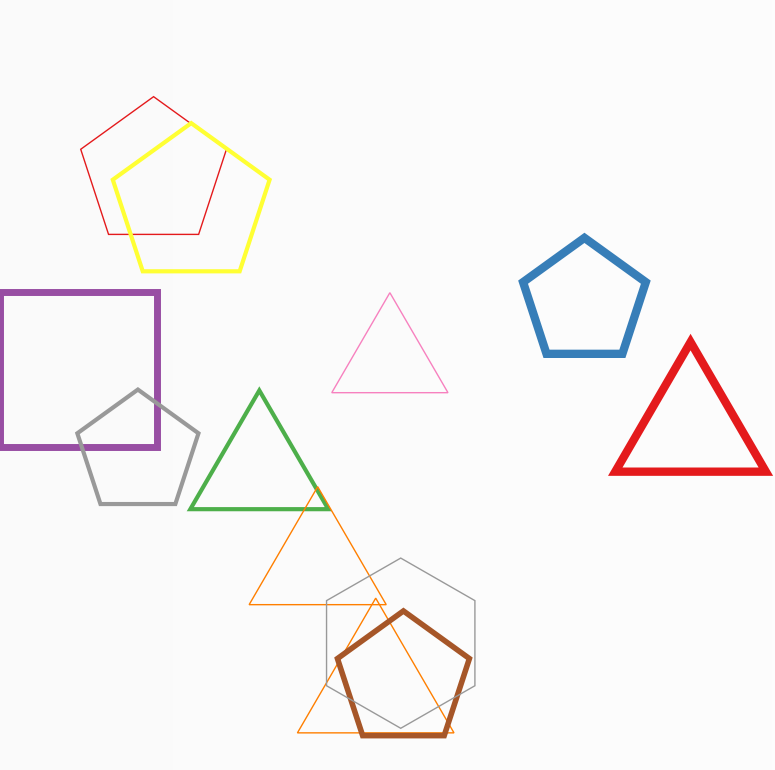[{"shape": "triangle", "thickness": 3, "radius": 0.56, "center": [0.891, 0.444]}, {"shape": "pentagon", "thickness": 0.5, "radius": 0.49, "center": [0.198, 0.776]}, {"shape": "pentagon", "thickness": 3, "radius": 0.42, "center": [0.754, 0.608]}, {"shape": "triangle", "thickness": 1.5, "radius": 0.51, "center": [0.335, 0.39]}, {"shape": "square", "thickness": 2.5, "radius": 0.5, "center": [0.101, 0.52]}, {"shape": "triangle", "thickness": 0.5, "radius": 0.58, "center": [0.485, 0.107]}, {"shape": "triangle", "thickness": 0.5, "radius": 0.51, "center": [0.41, 0.266]}, {"shape": "pentagon", "thickness": 1.5, "radius": 0.53, "center": [0.247, 0.734]}, {"shape": "pentagon", "thickness": 2, "radius": 0.45, "center": [0.521, 0.117]}, {"shape": "triangle", "thickness": 0.5, "radius": 0.43, "center": [0.503, 0.533]}, {"shape": "pentagon", "thickness": 1.5, "radius": 0.41, "center": [0.178, 0.412]}, {"shape": "hexagon", "thickness": 0.5, "radius": 0.55, "center": [0.517, 0.165]}]